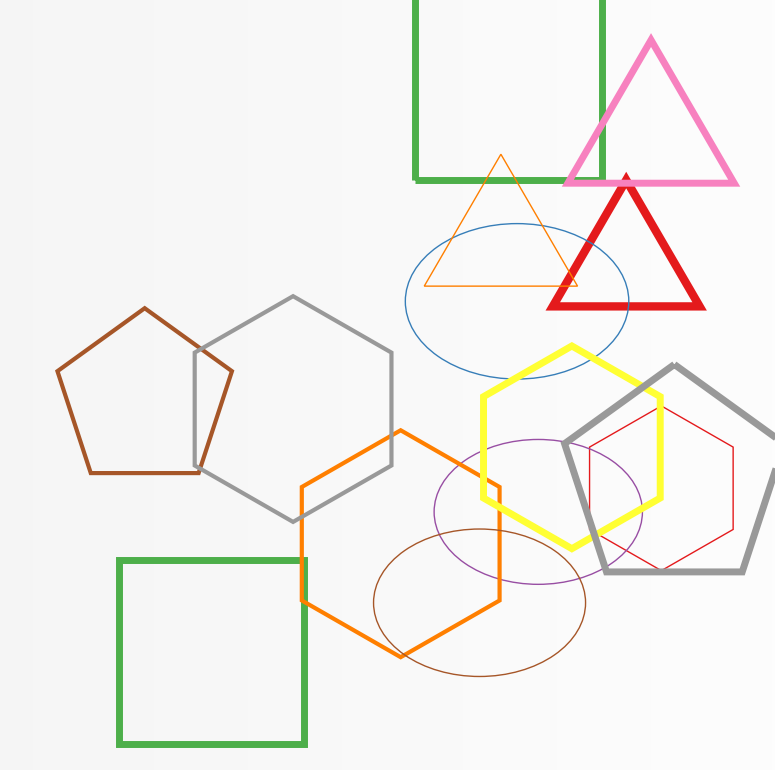[{"shape": "hexagon", "thickness": 0.5, "radius": 0.53, "center": [0.853, 0.366]}, {"shape": "triangle", "thickness": 3, "radius": 0.55, "center": [0.808, 0.657]}, {"shape": "oval", "thickness": 0.5, "radius": 0.72, "center": [0.667, 0.609]}, {"shape": "square", "thickness": 2.5, "radius": 0.6, "center": [0.273, 0.154]}, {"shape": "square", "thickness": 2.5, "radius": 0.6, "center": [0.656, 0.887]}, {"shape": "oval", "thickness": 0.5, "radius": 0.67, "center": [0.695, 0.335]}, {"shape": "hexagon", "thickness": 1.5, "radius": 0.74, "center": [0.517, 0.294]}, {"shape": "triangle", "thickness": 0.5, "radius": 0.57, "center": [0.646, 0.685]}, {"shape": "hexagon", "thickness": 2.5, "radius": 0.66, "center": [0.738, 0.419]}, {"shape": "oval", "thickness": 0.5, "radius": 0.68, "center": [0.619, 0.217]}, {"shape": "pentagon", "thickness": 1.5, "radius": 0.59, "center": [0.187, 0.481]}, {"shape": "triangle", "thickness": 2.5, "radius": 0.62, "center": [0.84, 0.824]}, {"shape": "pentagon", "thickness": 2.5, "radius": 0.74, "center": [0.87, 0.378]}, {"shape": "hexagon", "thickness": 1.5, "radius": 0.73, "center": [0.378, 0.469]}]